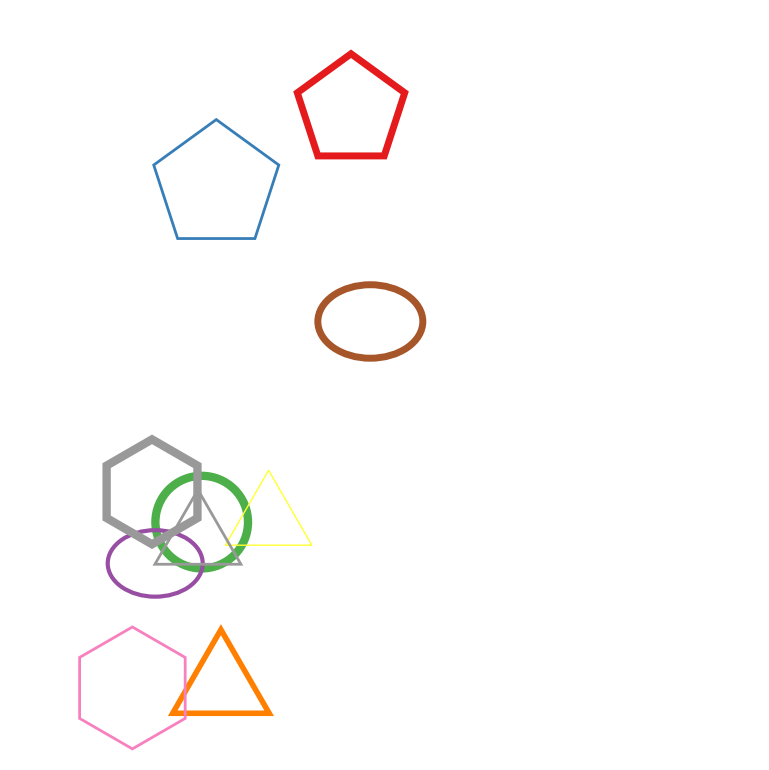[{"shape": "pentagon", "thickness": 2.5, "radius": 0.37, "center": [0.456, 0.857]}, {"shape": "pentagon", "thickness": 1, "radius": 0.43, "center": [0.281, 0.759]}, {"shape": "circle", "thickness": 3, "radius": 0.3, "center": [0.262, 0.322]}, {"shape": "oval", "thickness": 1.5, "radius": 0.31, "center": [0.202, 0.268]}, {"shape": "triangle", "thickness": 2, "radius": 0.36, "center": [0.287, 0.11]}, {"shape": "triangle", "thickness": 0.5, "radius": 0.32, "center": [0.349, 0.324]}, {"shape": "oval", "thickness": 2.5, "radius": 0.34, "center": [0.481, 0.582]}, {"shape": "hexagon", "thickness": 1, "radius": 0.4, "center": [0.172, 0.107]}, {"shape": "hexagon", "thickness": 3, "radius": 0.34, "center": [0.197, 0.361]}, {"shape": "triangle", "thickness": 1, "radius": 0.32, "center": [0.257, 0.299]}]